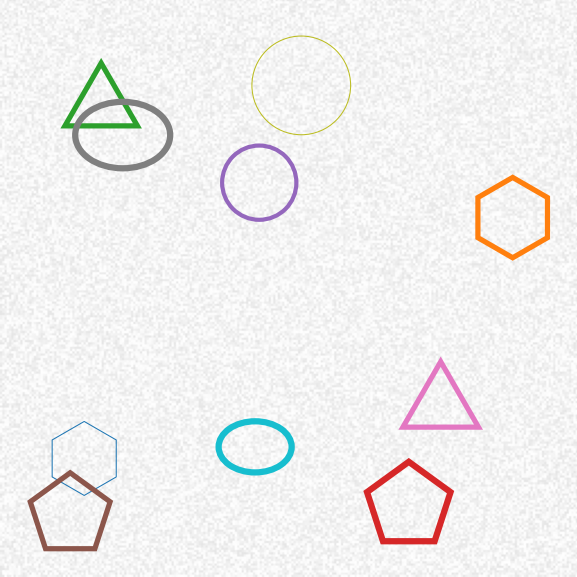[{"shape": "hexagon", "thickness": 0.5, "radius": 0.32, "center": [0.146, 0.205]}, {"shape": "hexagon", "thickness": 2.5, "radius": 0.35, "center": [0.888, 0.622]}, {"shape": "triangle", "thickness": 2.5, "radius": 0.36, "center": [0.175, 0.817]}, {"shape": "pentagon", "thickness": 3, "radius": 0.38, "center": [0.708, 0.123]}, {"shape": "circle", "thickness": 2, "radius": 0.32, "center": [0.449, 0.683]}, {"shape": "pentagon", "thickness": 2.5, "radius": 0.36, "center": [0.122, 0.108]}, {"shape": "triangle", "thickness": 2.5, "radius": 0.38, "center": [0.763, 0.297]}, {"shape": "oval", "thickness": 3, "radius": 0.41, "center": [0.212, 0.765]}, {"shape": "circle", "thickness": 0.5, "radius": 0.43, "center": [0.522, 0.851]}, {"shape": "oval", "thickness": 3, "radius": 0.32, "center": [0.442, 0.225]}]